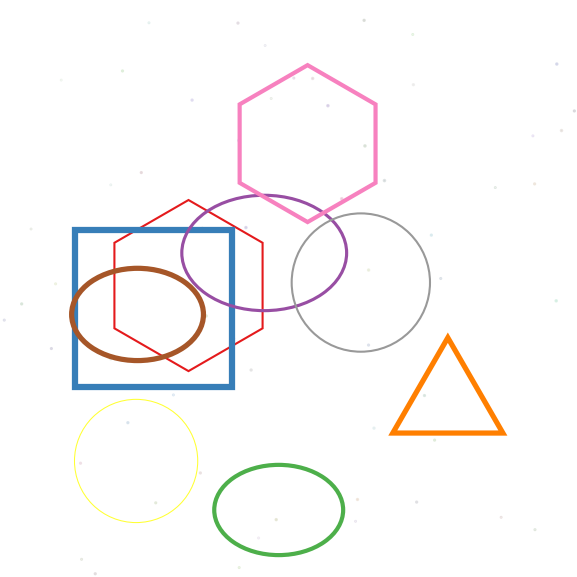[{"shape": "hexagon", "thickness": 1, "radius": 0.74, "center": [0.326, 0.505]}, {"shape": "square", "thickness": 3, "radius": 0.68, "center": [0.265, 0.465]}, {"shape": "oval", "thickness": 2, "radius": 0.56, "center": [0.483, 0.116]}, {"shape": "oval", "thickness": 1.5, "radius": 0.71, "center": [0.458, 0.561]}, {"shape": "triangle", "thickness": 2.5, "radius": 0.55, "center": [0.775, 0.304]}, {"shape": "circle", "thickness": 0.5, "radius": 0.53, "center": [0.236, 0.201]}, {"shape": "oval", "thickness": 2.5, "radius": 0.57, "center": [0.238, 0.455]}, {"shape": "hexagon", "thickness": 2, "radius": 0.68, "center": [0.533, 0.75]}, {"shape": "circle", "thickness": 1, "radius": 0.6, "center": [0.625, 0.51]}]